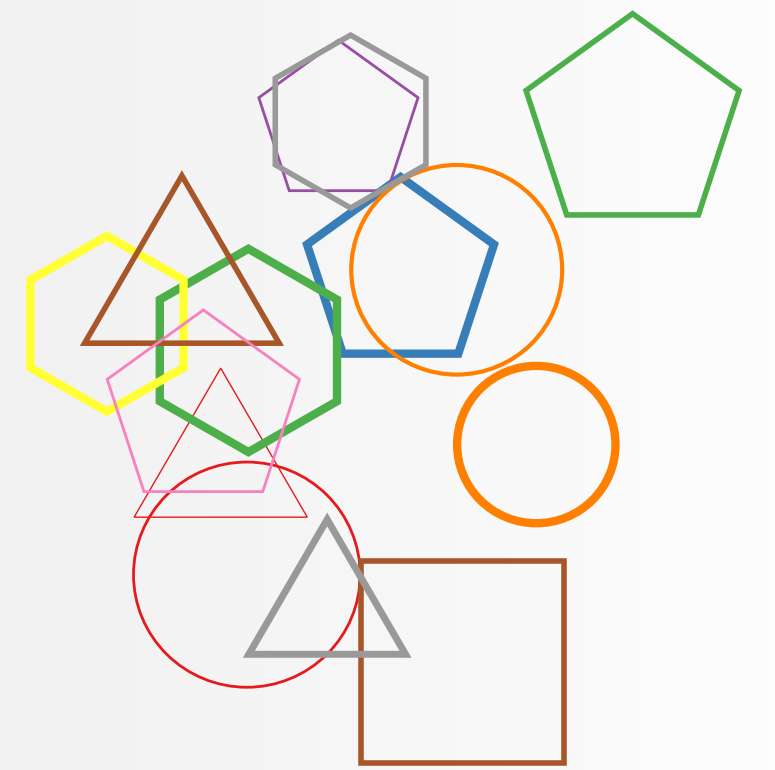[{"shape": "circle", "thickness": 1, "radius": 0.73, "center": [0.319, 0.254]}, {"shape": "triangle", "thickness": 0.5, "radius": 0.65, "center": [0.285, 0.393]}, {"shape": "pentagon", "thickness": 3, "radius": 0.63, "center": [0.517, 0.643]}, {"shape": "hexagon", "thickness": 3, "radius": 0.66, "center": [0.321, 0.545]}, {"shape": "pentagon", "thickness": 2, "radius": 0.72, "center": [0.816, 0.838]}, {"shape": "pentagon", "thickness": 1, "radius": 0.54, "center": [0.437, 0.84]}, {"shape": "circle", "thickness": 3, "radius": 0.51, "center": [0.692, 0.423]}, {"shape": "circle", "thickness": 1.5, "radius": 0.68, "center": [0.589, 0.65]}, {"shape": "hexagon", "thickness": 3, "radius": 0.57, "center": [0.138, 0.579]}, {"shape": "square", "thickness": 2, "radius": 0.66, "center": [0.597, 0.14]}, {"shape": "triangle", "thickness": 2, "radius": 0.72, "center": [0.235, 0.627]}, {"shape": "pentagon", "thickness": 1, "radius": 0.65, "center": [0.262, 0.467]}, {"shape": "triangle", "thickness": 2.5, "radius": 0.58, "center": [0.422, 0.209]}, {"shape": "hexagon", "thickness": 2, "radius": 0.56, "center": [0.452, 0.842]}]